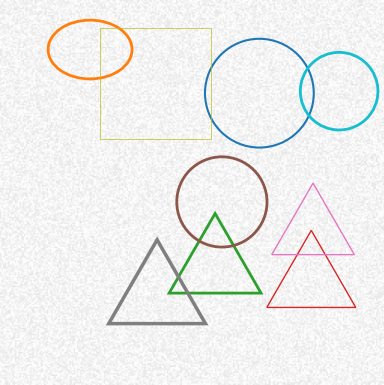[{"shape": "circle", "thickness": 1.5, "radius": 0.71, "center": [0.674, 0.758]}, {"shape": "oval", "thickness": 2, "radius": 0.55, "center": [0.234, 0.871]}, {"shape": "triangle", "thickness": 2, "radius": 0.69, "center": [0.559, 0.308]}, {"shape": "triangle", "thickness": 1, "radius": 0.67, "center": [0.809, 0.268]}, {"shape": "circle", "thickness": 2, "radius": 0.59, "center": [0.576, 0.475]}, {"shape": "triangle", "thickness": 1, "radius": 0.62, "center": [0.813, 0.401]}, {"shape": "triangle", "thickness": 2.5, "radius": 0.73, "center": [0.408, 0.232]}, {"shape": "square", "thickness": 0.5, "radius": 0.72, "center": [0.404, 0.782]}, {"shape": "circle", "thickness": 2, "radius": 0.5, "center": [0.881, 0.763]}]